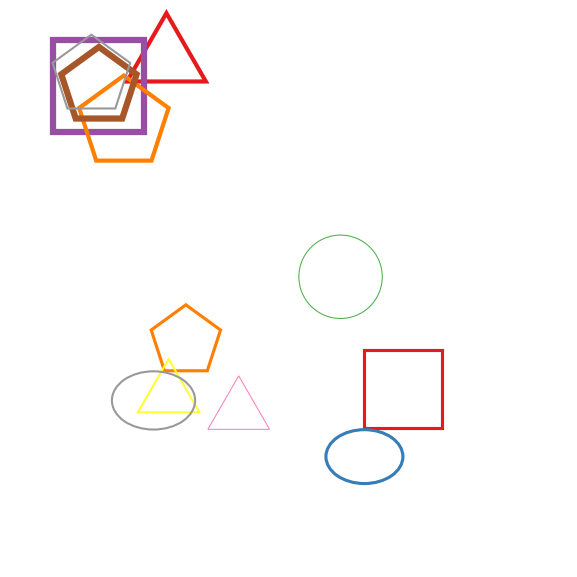[{"shape": "square", "thickness": 1.5, "radius": 0.34, "center": [0.697, 0.326]}, {"shape": "triangle", "thickness": 2, "radius": 0.39, "center": [0.288, 0.897]}, {"shape": "oval", "thickness": 1.5, "radius": 0.33, "center": [0.631, 0.208]}, {"shape": "circle", "thickness": 0.5, "radius": 0.36, "center": [0.59, 0.52]}, {"shape": "square", "thickness": 3, "radius": 0.4, "center": [0.17, 0.85]}, {"shape": "pentagon", "thickness": 2, "radius": 0.41, "center": [0.214, 0.787]}, {"shape": "pentagon", "thickness": 1.5, "radius": 0.32, "center": [0.322, 0.408]}, {"shape": "triangle", "thickness": 1, "radius": 0.31, "center": [0.292, 0.316]}, {"shape": "pentagon", "thickness": 3, "radius": 0.34, "center": [0.171, 0.849]}, {"shape": "triangle", "thickness": 0.5, "radius": 0.31, "center": [0.413, 0.287]}, {"shape": "pentagon", "thickness": 1, "radius": 0.35, "center": [0.158, 0.868]}, {"shape": "oval", "thickness": 1, "radius": 0.36, "center": [0.266, 0.306]}]